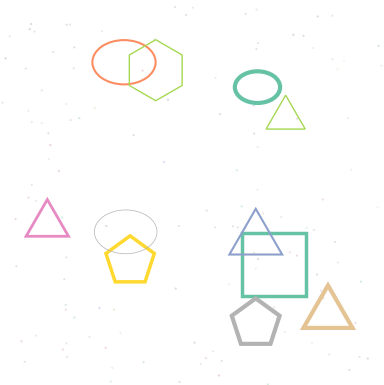[{"shape": "square", "thickness": 2.5, "radius": 0.41, "center": [0.711, 0.313]}, {"shape": "oval", "thickness": 3, "radius": 0.29, "center": [0.669, 0.774]}, {"shape": "oval", "thickness": 1.5, "radius": 0.41, "center": [0.322, 0.838]}, {"shape": "triangle", "thickness": 1.5, "radius": 0.4, "center": [0.664, 0.378]}, {"shape": "triangle", "thickness": 2, "radius": 0.32, "center": [0.123, 0.418]}, {"shape": "triangle", "thickness": 1, "radius": 0.29, "center": [0.742, 0.694]}, {"shape": "hexagon", "thickness": 1, "radius": 0.4, "center": [0.404, 0.818]}, {"shape": "pentagon", "thickness": 2.5, "radius": 0.33, "center": [0.338, 0.321]}, {"shape": "triangle", "thickness": 3, "radius": 0.37, "center": [0.852, 0.185]}, {"shape": "oval", "thickness": 0.5, "radius": 0.41, "center": [0.326, 0.398]}, {"shape": "pentagon", "thickness": 3, "radius": 0.33, "center": [0.664, 0.16]}]